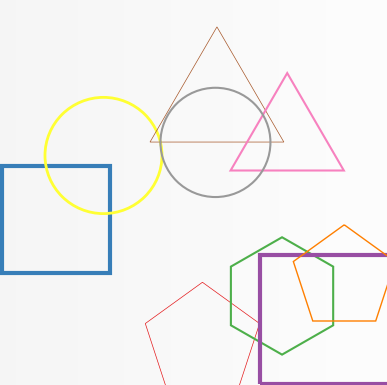[{"shape": "pentagon", "thickness": 0.5, "radius": 0.78, "center": [0.522, 0.112]}, {"shape": "square", "thickness": 3, "radius": 0.69, "center": [0.145, 0.431]}, {"shape": "hexagon", "thickness": 1.5, "radius": 0.76, "center": [0.728, 0.231]}, {"shape": "square", "thickness": 3, "radius": 0.83, "center": [0.838, 0.169]}, {"shape": "pentagon", "thickness": 1, "radius": 0.69, "center": [0.888, 0.278]}, {"shape": "circle", "thickness": 2, "radius": 0.75, "center": [0.267, 0.596]}, {"shape": "triangle", "thickness": 0.5, "radius": 1.0, "center": [0.56, 0.731]}, {"shape": "triangle", "thickness": 1.5, "radius": 0.84, "center": [0.741, 0.641]}, {"shape": "circle", "thickness": 1.5, "radius": 0.71, "center": [0.556, 0.63]}]